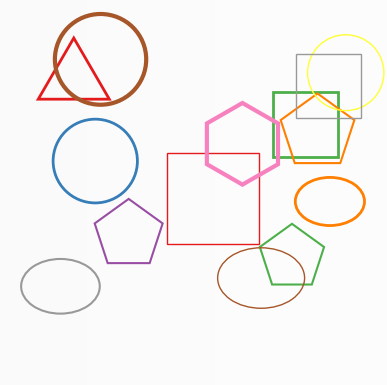[{"shape": "triangle", "thickness": 2, "radius": 0.53, "center": [0.19, 0.795]}, {"shape": "square", "thickness": 1, "radius": 0.59, "center": [0.55, 0.484]}, {"shape": "circle", "thickness": 2, "radius": 0.54, "center": [0.246, 0.582]}, {"shape": "square", "thickness": 2, "radius": 0.42, "center": [0.788, 0.677]}, {"shape": "pentagon", "thickness": 1.5, "radius": 0.44, "center": [0.753, 0.331]}, {"shape": "pentagon", "thickness": 1.5, "radius": 0.46, "center": [0.332, 0.391]}, {"shape": "pentagon", "thickness": 1.5, "radius": 0.5, "center": [0.819, 0.657]}, {"shape": "oval", "thickness": 2, "radius": 0.45, "center": [0.851, 0.477]}, {"shape": "circle", "thickness": 1, "radius": 0.49, "center": [0.892, 0.811]}, {"shape": "circle", "thickness": 3, "radius": 0.59, "center": [0.259, 0.846]}, {"shape": "oval", "thickness": 1, "radius": 0.56, "center": [0.674, 0.278]}, {"shape": "hexagon", "thickness": 3, "radius": 0.53, "center": [0.626, 0.626]}, {"shape": "square", "thickness": 1, "radius": 0.42, "center": [0.848, 0.776]}, {"shape": "oval", "thickness": 1.5, "radius": 0.51, "center": [0.156, 0.256]}]